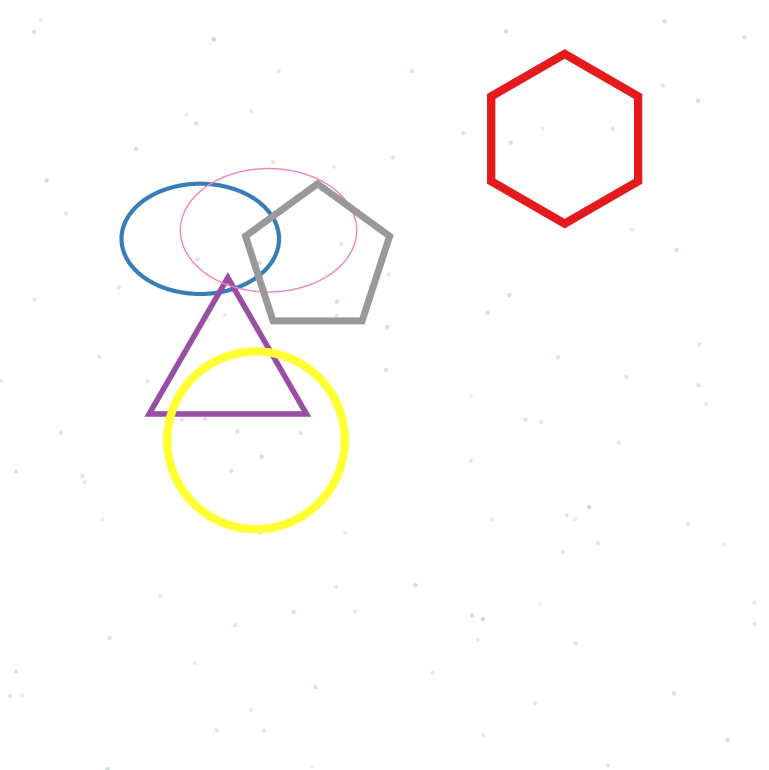[{"shape": "hexagon", "thickness": 3, "radius": 0.55, "center": [0.733, 0.82]}, {"shape": "oval", "thickness": 1.5, "radius": 0.51, "center": [0.26, 0.69]}, {"shape": "triangle", "thickness": 2, "radius": 0.59, "center": [0.296, 0.521]}, {"shape": "circle", "thickness": 3, "radius": 0.58, "center": [0.332, 0.428]}, {"shape": "oval", "thickness": 0.5, "radius": 0.57, "center": [0.349, 0.701]}, {"shape": "pentagon", "thickness": 2.5, "radius": 0.49, "center": [0.412, 0.663]}]